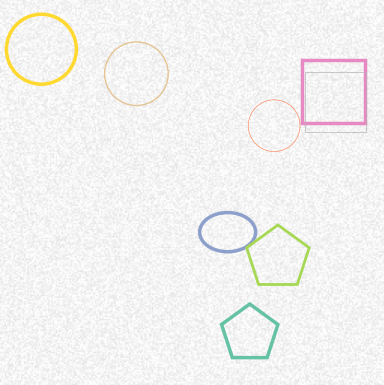[{"shape": "pentagon", "thickness": 2.5, "radius": 0.38, "center": [0.649, 0.133]}, {"shape": "circle", "thickness": 0.5, "radius": 0.34, "center": [0.712, 0.674]}, {"shape": "oval", "thickness": 2.5, "radius": 0.36, "center": [0.591, 0.397]}, {"shape": "square", "thickness": 2.5, "radius": 0.41, "center": [0.866, 0.762]}, {"shape": "pentagon", "thickness": 2, "radius": 0.43, "center": [0.722, 0.33]}, {"shape": "circle", "thickness": 2.5, "radius": 0.45, "center": [0.107, 0.872]}, {"shape": "circle", "thickness": 1, "radius": 0.41, "center": [0.354, 0.809]}, {"shape": "square", "thickness": 0.5, "radius": 0.39, "center": [0.872, 0.735]}]